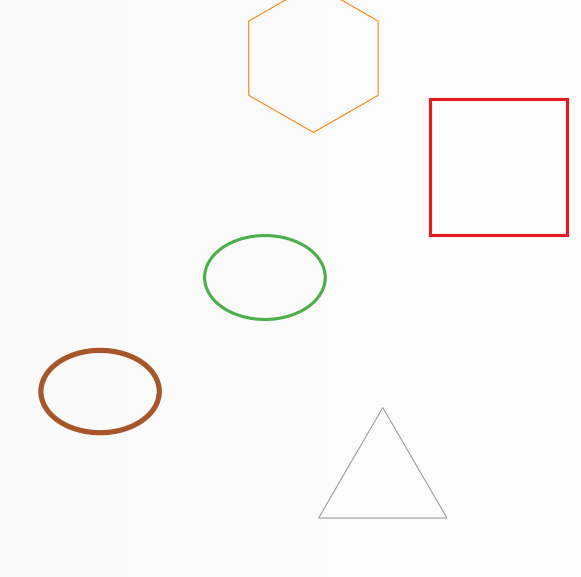[{"shape": "square", "thickness": 1.5, "radius": 0.59, "center": [0.857, 0.71]}, {"shape": "oval", "thickness": 1.5, "radius": 0.52, "center": [0.456, 0.519]}, {"shape": "hexagon", "thickness": 0.5, "radius": 0.64, "center": [0.539, 0.898]}, {"shape": "oval", "thickness": 2.5, "radius": 0.51, "center": [0.172, 0.321]}, {"shape": "triangle", "thickness": 0.5, "radius": 0.64, "center": [0.659, 0.166]}]